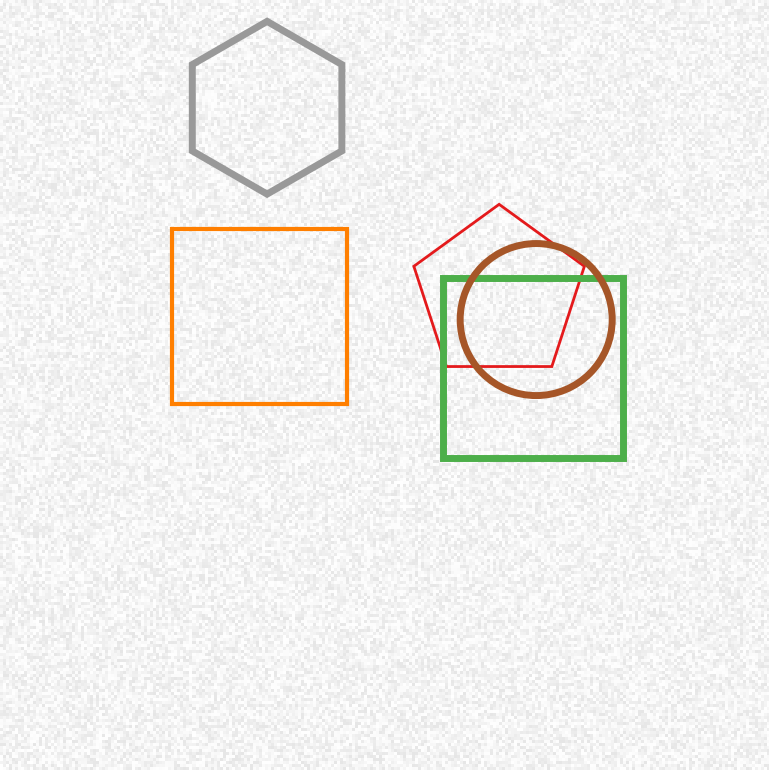[{"shape": "pentagon", "thickness": 1, "radius": 0.58, "center": [0.648, 0.618]}, {"shape": "square", "thickness": 2.5, "radius": 0.59, "center": [0.693, 0.522]}, {"shape": "square", "thickness": 1.5, "radius": 0.57, "center": [0.337, 0.589]}, {"shape": "circle", "thickness": 2.5, "radius": 0.49, "center": [0.696, 0.585]}, {"shape": "hexagon", "thickness": 2.5, "radius": 0.56, "center": [0.347, 0.86]}]